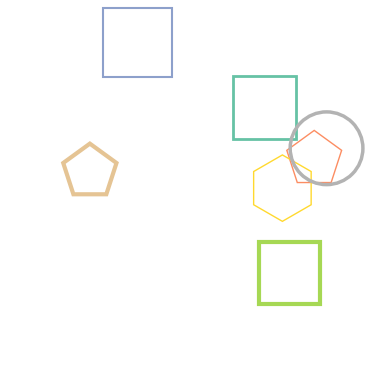[{"shape": "square", "thickness": 2, "radius": 0.41, "center": [0.687, 0.721]}, {"shape": "pentagon", "thickness": 1, "radius": 0.37, "center": [0.816, 0.586]}, {"shape": "square", "thickness": 1.5, "radius": 0.45, "center": [0.356, 0.889]}, {"shape": "square", "thickness": 3, "radius": 0.4, "center": [0.752, 0.291]}, {"shape": "hexagon", "thickness": 1, "radius": 0.43, "center": [0.733, 0.511]}, {"shape": "pentagon", "thickness": 3, "radius": 0.36, "center": [0.233, 0.554]}, {"shape": "circle", "thickness": 2.5, "radius": 0.47, "center": [0.848, 0.615]}]